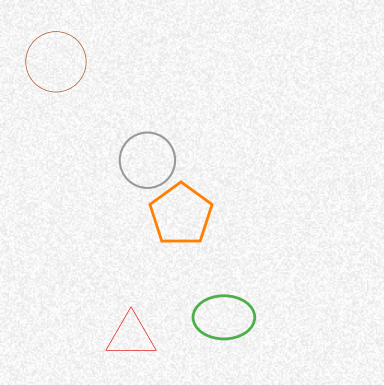[{"shape": "triangle", "thickness": 0.5, "radius": 0.38, "center": [0.34, 0.128]}, {"shape": "oval", "thickness": 2, "radius": 0.4, "center": [0.582, 0.176]}, {"shape": "pentagon", "thickness": 2, "radius": 0.42, "center": [0.47, 0.443]}, {"shape": "circle", "thickness": 0.5, "radius": 0.39, "center": [0.145, 0.839]}, {"shape": "circle", "thickness": 1.5, "radius": 0.36, "center": [0.383, 0.584]}]